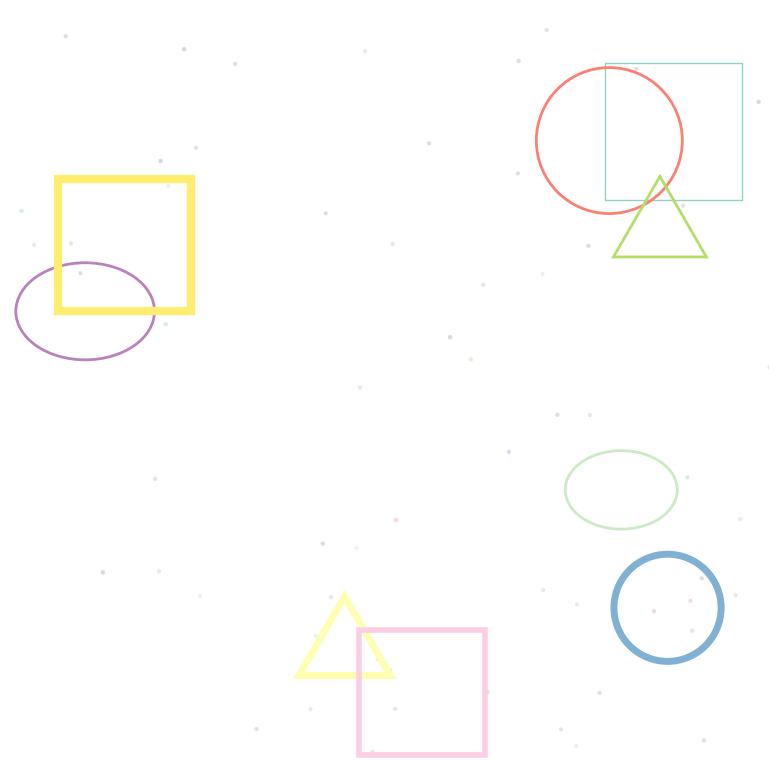[{"shape": "square", "thickness": 0.5, "radius": 0.44, "center": [0.875, 0.829]}, {"shape": "triangle", "thickness": 2.5, "radius": 0.34, "center": [0.448, 0.157]}, {"shape": "circle", "thickness": 1, "radius": 0.47, "center": [0.791, 0.817]}, {"shape": "circle", "thickness": 2.5, "radius": 0.35, "center": [0.867, 0.211]}, {"shape": "triangle", "thickness": 1, "radius": 0.35, "center": [0.857, 0.701]}, {"shape": "square", "thickness": 2, "radius": 0.41, "center": [0.548, 0.101]}, {"shape": "oval", "thickness": 1, "radius": 0.45, "center": [0.111, 0.596]}, {"shape": "oval", "thickness": 1, "radius": 0.36, "center": [0.807, 0.364]}, {"shape": "square", "thickness": 3, "radius": 0.43, "center": [0.162, 0.682]}]